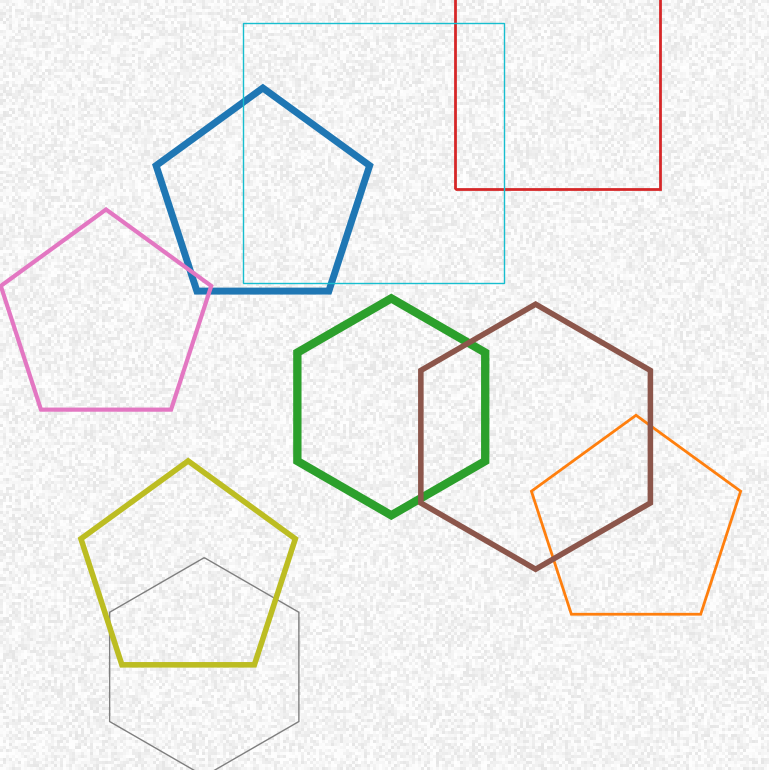[{"shape": "pentagon", "thickness": 2.5, "radius": 0.73, "center": [0.341, 0.74]}, {"shape": "pentagon", "thickness": 1, "radius": 0.71, "center": [0.826, 0.318]}, {"shape": "hexagon", "thickness": 3, "radius": 0.7, "center": [0.508, 0.472]}, {"shape": "square", "thickness": 1, "radius": 0.67, "center": [0.724, 0.888]}, {"shape": "hexagon", "thickness": 2, "radius": 0.86, "center": [0.696, 0.433]}, {"shape": "pentagon", "thickness": 1.5, "radius": 0.72, "center": [0.138, 0.584]}, {"shape": "hexagon", "thickness": 0.5, "radius": 0.71, "center": [0.265, 0.134]}, {"shape": "pentagon", "thickness": 2, "radius": 0.73, "center": [0.244, 0.255]}, {"shape": "square", "thickness": 0.5, "radius": 0.85, "center": [0.485, 0.801]}]